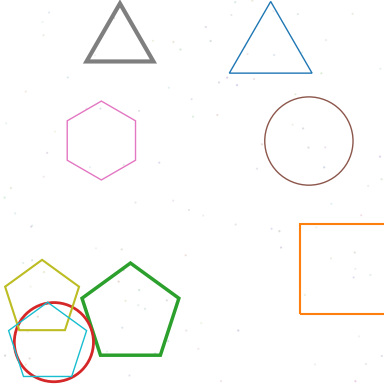[{"shape": "triangle", "thickness": 1, "radius": 0.62, "center": [0.703, 0.872]}, {"shape": "square", "thickness": 1.5, "radius": 0.58, "center": [0.896, 0.302]}, {"shape": "pentagon", "thickness": 2.5, "radius": 0.66, "center": [0.339, 0.184]}, {"shape": "circle", "thickness": 2, "radius": 0.51, "center": [0.14, 0.111]}, {"shape": "circle", "thickness": 1, "radius": 0.57, "center": [0.802, 0.634]}, {"shape": "hexagon", "thickness": 1, "radius": 0.51, "center": [0.263, 0.635]}, {"shape": "triangle", "thickness": 3, "radius": 0.5, "center": [0.312, 0.891]}, {"shape": "pentagon", "thickness": 1.5, "radius": 0.5, "center": [0.109, 0.224]}, {"shape": "pentagon", "thickness": 1, "radius": 0.53, "center": [0.124, 0.108]}]